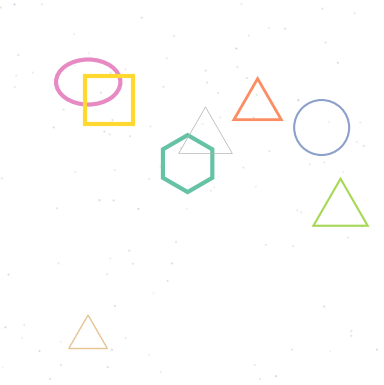[{"shape": "hexagon", "thickness": 3, "radius": 0.37, "center": [0.487, 0.575]}, {"shape": "triangle", "thickness": 2, "radius": 0.36, "center": [0.669, 0.725]}, {"shape": "circle", "thickness": 1.5, "radius": 0.36, "center": [0.835, 0.669]}, {"shape": "oval", "thickness": 3, "radius": 0.42, "center": [0.229, 0.787]}, {"shape": "triangle", "thickness": 1.5, "radius": 0.41, "center": [0.885, 0.454]}, {"shape": "square", "thickness": 3, "radius": 0.31, "center": [0.284, 0.741]}, {"shape": "triangle", "thickness": 1, "radius": 0.29, "center": [0.229, 0.124]}, {"shape": "triangle", "thickness": 0.5, "radius": 0.4, "center": [0.534, 0.641]}]